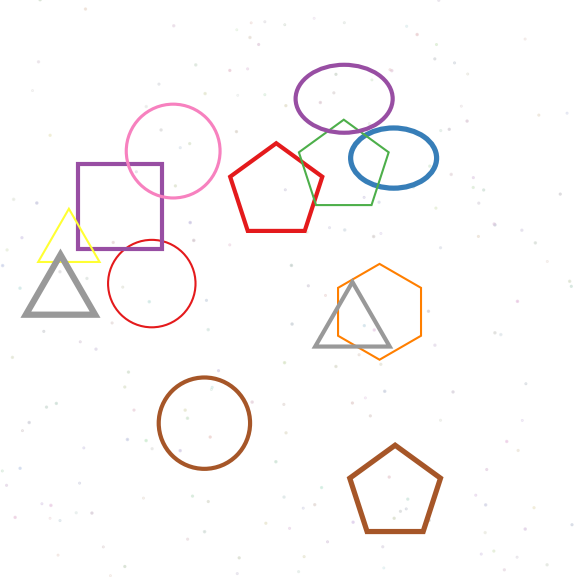[{"shape": "circle", "thickness": 1, "radius": 0.38, "center": [0.263, 0.508]}, {"shape": "pentagon", "thickness": 2, "radius": 0.42, "center": [0.478, 0.667]}, {"shape": "oval", "thickness": 2.5, "radius": 0.37, "center": [0.682, 0.725]}, {"shape": "pentagon", "thickness": 1, "radius": 0.41, "center": [0.595, 0.71]}, {"shape": "oval", "thickness": 2, "radius": 0.42, "center": [0.596, 0.828]}, {"shape": "square", "thickness": 2, "radius": 0.36, "center": [0.207, 0.641]}, {"shape": "hexagon", "thickness": 1, "radius": 0.41, "center": [0.657, 0.459]}, {"shape": "triangle", "thickness": 1, "radius": 0.31, "center": [0.119, 0.576]}, {"shape": "pentagon", "thickness": 2.5, "radius": 0.41, "center": [0.684, 0.146]}, {"shape": "circle", "thickness": 2, "radius": 0.4, "center": [0.354, 0.266]}, {"shape": "circle", "thickness": 1.5, "radius": 0.41, "center": [0.3, 0.738]}, {"shape": "triangle", "thickness": 3, "radius": 0.35, "center": [0.105, 0.489]}, {"shape": "triangle", "thickness": 2, "radius": 0.37, "center": [0.61, 0.436]}]